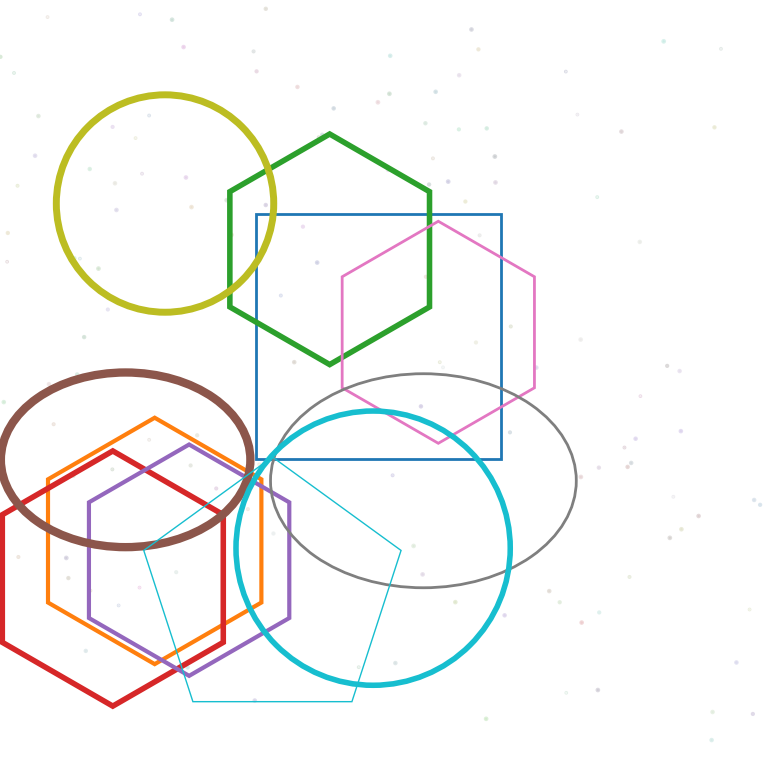[{"shape": "square", "thickness": 1, "radius": 0.8, "center": [0.492, 0.563]}, {"shape": "hexagon", "thickness": 1.5, "radius": 0.8, "center": [0.201, 0.297]}, {"shape": "hexagon", "thickness": 2, "radius": 0.75, "center": [0.428, 0.676]}, {"shape": "hexagon", "thickness": 2, "radius": 0.83, "center": [0.146, 0.249]}, {"shape": "hexagon", "thickness": 1.5, "radius": 0.75, "center": [0.246, 0.272]}, {"shape": "oval", "thickness": 3, "radius": 0.81, "center": [0.163, 0.403]}, {"shape": "hexagon", "thickness": 1, "radius": 0.72, "center": [0.569, 0.568]}, {"shape": "oval", "thickness": 1, "radius": 0.99, "center": [0.55, 0.376]}, {"shape": "circle", "thickness": 2.5, "radius": 0.71, "center": [0.214, 0.736]}, {"shape": "circle", "thickness": 2, "radius": 0.89, "center": [0.485, 0.288]}, {"shape": "pentagon", "thickness": 0.5, "radius": 0.88, "center": [0.354, 0.231]}]